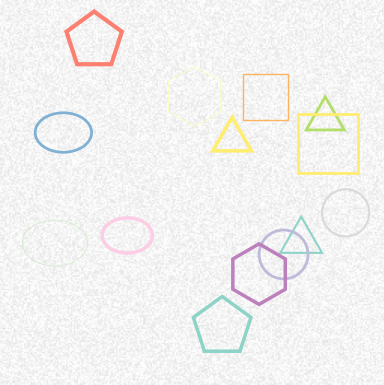[{"shape": "pentagon", "thickness": 2.5, "radius": 0.39, "center": [0.577, 0.151]}, {"shape": "triangle", "thickness": 1.5, "radius": 0.31, "center": [0.782, 0.375]}, {"shape": "hexagon", "thickness": 0.5, "radius": 0.39, "center": [0.506, 0.749]}, {"shape": "circle", "thickness": 2, "radius": 0.32, "center": [0.737, 0.339]}, {"shape": "pentagon", "thickness": 3, "radius": 0.38, "center": [0.245, 0.894]}, {"shape": "oval", "thickness": 2, "radius": 0.37, "center": [0.165, 0.656]}, {"shape": "square", "thickness": 1, "radius": 0.29, "center": [0.689, 0.748]}, {"shape": "triangle", "thickness": 2, "radius": 0.29, "center": [0.845, 0.691]}, {"shape": "oval", "thickness": 2.5, "radius": 0.33, "center": [0.331, 0.389]}, {"shape": "circle", "thickness": 1.5, "radius": 0.31, "center": [0.898, 0.447]}, {"shape": "hexagon", "thickness": 2.5, "radius": 0.39, "center": [0.673, 0.288]}, {"shape": "oval", "thickness": 0.5, "radius": 0.42, "center": [0.143, 0.369]}, {"shape": "square", "thickness": 2, "radius": 0.39, "center": [0.853, 0.627]}, {"shape": "triangle", "thickness": 2.5, "radius": 0.29, "center": [0.603, 0.637]}]